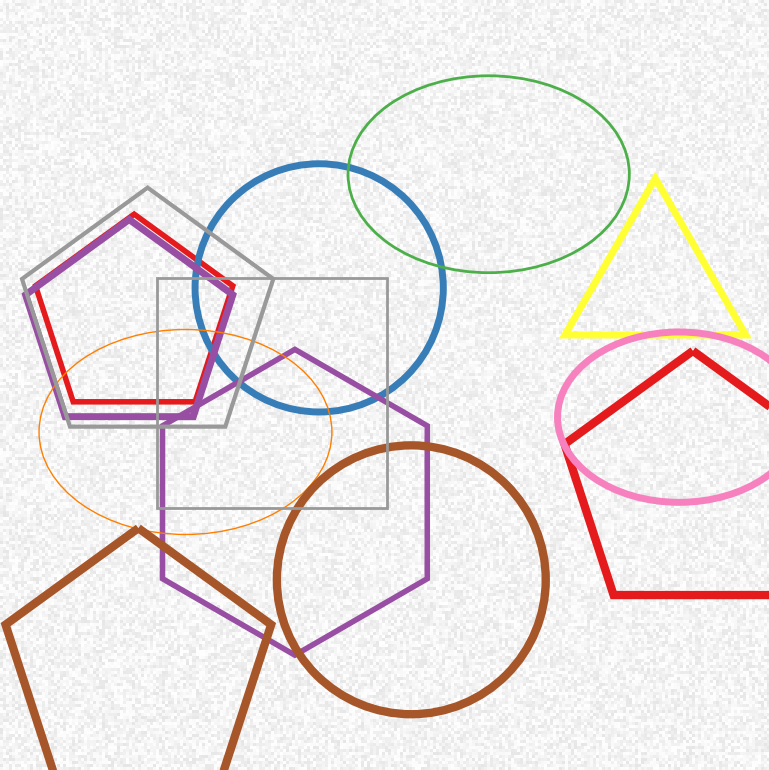[{"shape": "pentagon", "thickness": 2, "radius": 0.67, "center": [0.174, 0.587]}, {"shape": "pentagon", "thickness": 3, "radius": 0.88, "center": [0.9, 0.369]}, {"shape": "circle", "thickness": 2.5, "radius": 0.81, "center": [0.415, 0.626]}, {"shape": "oval", "thickness": 1, "radius": 0.91, "center": [0.635, 0.774]}, {"shape": "hexagon", "thickness": 2, "radius": 0.99, "center": [0.383, 0.348]}, {"shape": "pentagon", "thickness": 2.5, "radius": 0.71, "center": [0.168, 0.573]}, {"shape": "oval", "thickness": 0.5, "radius": 0.95, "center": [0.241, 0.439]}, {"shape": "triangle", "thickness": 2.5, "radius": 0.68, "center": [0.851, 0.633]}, {"shape": "pentagon", "thickness": 3, "radius": 0.91, "center": [0.18, 0.133]}, {"shape": "circle", "thickness": 3, "radius": 0.87, "center": [0.534, 0.247]}, {"shape": "oval", "thickness": 2.5, "radius": 0.79, "center": [0.882, 0.458]}, {"shape": "square", "thickness": 1, "radius": 0.75, "center": [0.353, 0.489]}, {"shape": "pentagon", "thickness": 1.5, "radius": 0.86, "center": [0.192, 0.585]}]